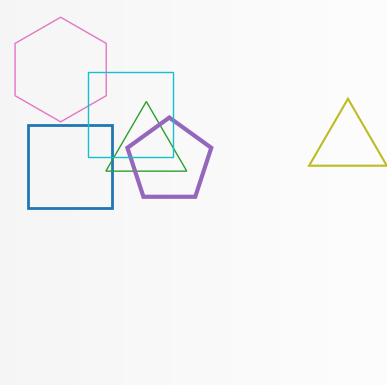[{"shape": "square", "thickness": 2, "radius": 0.54, "center": [0.181, 0.567]}, {"shape": "triangle", "thickness": 1, "radius": 0.6, "center": [0.378, 0.616]}, {"shape": "pentagon", "thickness": 3, "radius": 0.57, "center": [0.437, 0.581]}, {"shape": "hexagon", "thickness": 1, "radius": 0.68, "center": [0.157, 0.819]}, {"shape": "triangle", "thickness": 1.5, "radius": 0.58, "center": [0.898, 0.628]}, {"shape": "square", "thickness": 1, "radius": 0.55, "center": [0.337, 0.703]}]